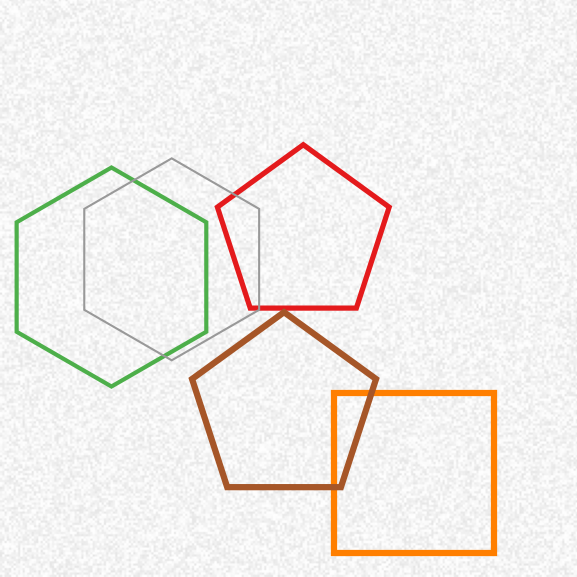[{"shape": "pentagon", "thickness": 2.5, "radius": 0.78, "center": [0.525, 0.592]}, {"shape": "hexagon", "thickness": 2, "radius": 0.95, "center": [0.193, 0.519]}, {"shape": "square", "thickness": 3, "radius": 0.69, "center": [0.716, 0.18]}, {"shape": "pentagon", "thickness": 3, "radius": 0.84, "center": [0.492, 0.291]}, {"shape": "hexagon", "thickness": 1, "radius": 0.87, "center": [0.297, 0.55]}]